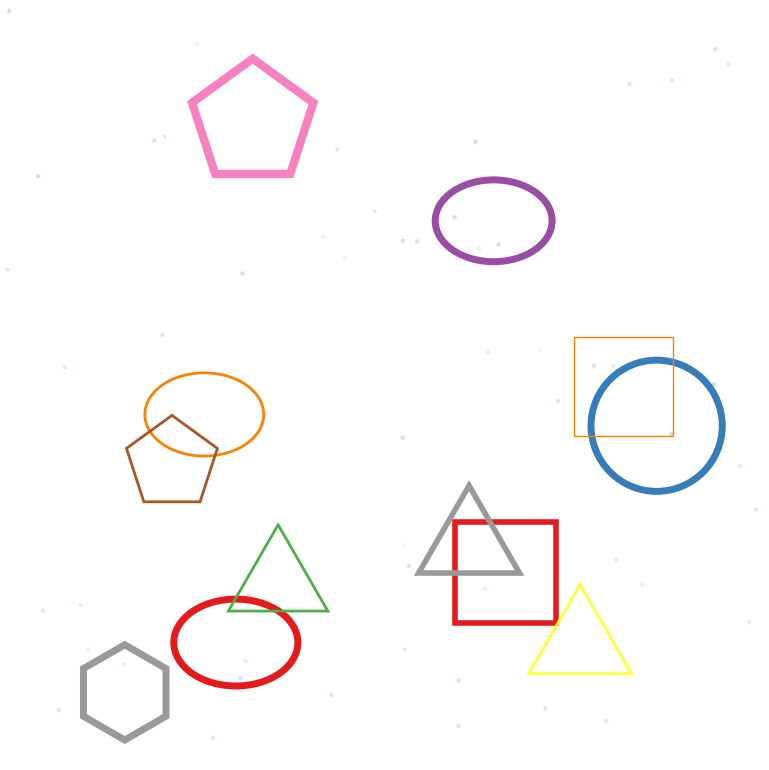[{"shape": "square", "thickness": 2, "radius": 0.33, "center": [0.657, 0.256]}, {"shape": "oval", "thickness": 2.5, "radius": 0.4, "center": [0.306, 0.166]}, {"shape": "circle", "thickness": 2.5, "radius": 0.43, "center": [0.853, 0.447]}, {"shape": "triangle", "thickness": 1, "radius": 0.37, "center": [0.361, 0.244]}, {"shape": "oval", "thickness": 2.5, "radius": 0.38, "center": [0.641, 0.713]}, {"shape": "square", "thickness": 0.5, "radius": 0.32, "center": [0.81, 0.498]}, {"shape": "oval", "thickness": 1, "radius": 0.39, "center": [0.265, 0.462]}, {"shape": "triangle", "thickness": 1, "radius": 0.38, "center": [0.753, 0.164]}, {"shape": "pentagon", "thickness": 1, "radius": 0.31, "center": [0.223, 0.398]}, {"shape": "pentagon", "thickness": 3, "radius": 0.41, "center": [0.328, 0.841]}, {"shape": "triangle", "thickness": 2, "radius": 0.38, "center": [0.609, 0.294]}, {"shape": "hexagon", "thickness": 2.5, "radius": 0.31, "center": [0.162, 0.101]}]